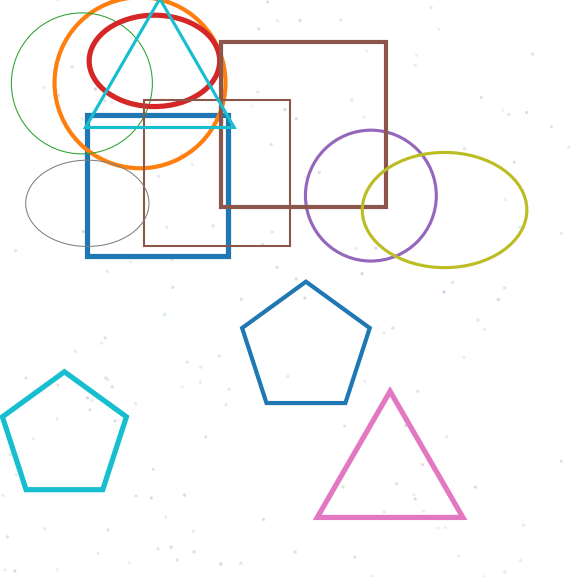[{"shape": "square", "thickness": 2.5, "radius": 0.61, "center": [0.272, 0.678]}, {"shape": "pentagon", "thickness": 2, "radius": 0.58, "center": [0.53, 0.395]}, {"shape": "circle", "thickness": 2, "radius": 0.74, "center": [0.242, 0.856]}, {"shape": "circle", "thickness": 0.5, "radius": 0.61, "center": [0.142, 0.855]}, {"shape": "oval", "thickness": 2.5, "radius": 0.56, "center": [0.267, 0.894]}, {"shape": "circle", "thickness": 1.5, "radius": 0.57, "center": [0.642, 0.66]}, {"shape": "square", "thickness": 1, "radius": 0.63, "center": [0.376, 0.7]}, {"shape": "square", "thickness": 2, "radius": 0.71, "center": [0.525, 0.783]}, {"shape": "triangle", "thickness": 2.5, "radius": 0.73, "center": [0.675, 0.176]}, {"shape": "oval", "thickness": 0.5, "radius": 0.53, "center": [0.151, 0.647]}, {"shape": "oval", "thickness": 1.5, "radius": 0.71, "center": [0.77, 0.635]}, {"shape": "triangle", "thickness": 1.5, "radius": 0.74, "center": [0.277, 0.853]}, {"shape": "pentagon", "thickness": 2.5, "radius": 0.56, "center": [0.112, 0.242]}]